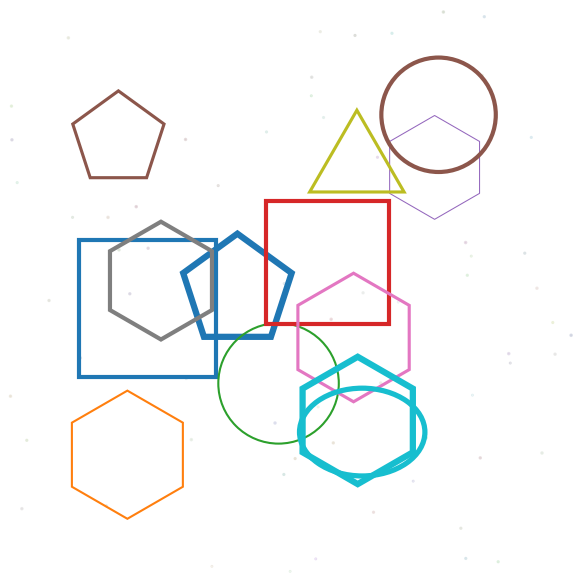[{"shape": "pentagon", "thickness": 3, "radius": 0.49, "center": [0.411, 0.496]}, {"shape": "square", "thickness": 2, "radius": 0.59, "center": [0.256, 0.465]}, {"shape": "hexagon", "thickness": 1, "radius": 0.55, "center": [0.221, 0.212]}, {"shape": "circle", "thickness": 1, "radius": 0.52, "center": [0.482, 0.335]}, {"shape": "square", "thickness": 2, "radius": 0.53, "center": [0.568, 0.545]}, {"shape": "hexagon", "thickness": 0.5, "radius": 0.45, "center": [0.753, 0.709]}, {"shape": "circle", "thickness": 2, "radius": 0.5, "center": [0.759, 0.8]}, {"shape": "pentagon", "thickness": 1.5, "radius": 0.42, "center": [0.205, 0.759]}, {"shape": "hexagon", "thickness": 1.5, "radius": 0.56, "center": [0.612, 0.415]}, {"shape": "hexagon", "thickness": 2, "radius": 0.51, "center": [0.279, 0.513]}, {"shape": "triangle", "thickness": 1.5, "radius": 0.47, "center": [0.618, 0.714]}, {"shape": "oval", "thickness": 2.5, "radius": 0.54, "center": [0.627, 0.251]}, {"shape": "hexagon", "thickness": 3, "radius": 0.55, "center": [0.619, 0.271]}]